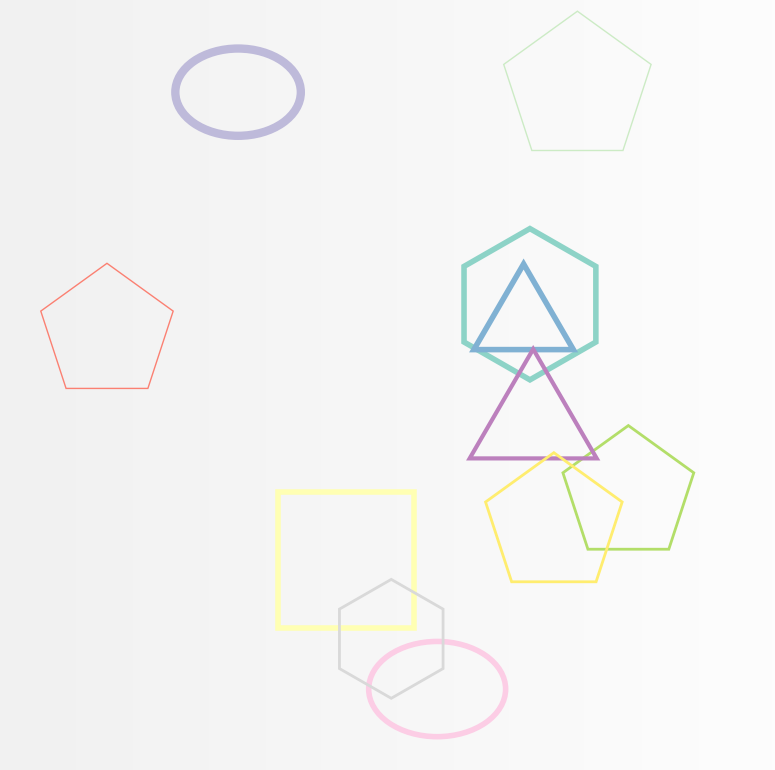[{"shape": "hexagon", "thickness": 2, "radius": 0.49, "center": [0.684, 0.605]}, {"shape": "square", "thickness": 2, "radius": 0.44, "center": [0.447, 0.273]}, {"shape": "oval", "thickness": 3, "radius": 0.4, "center": [0.307, 0.88]}, {"shape": "pentagon", "thickness": 0.5, "radius": 0.45, "center": [0.138, 0.568]}, {"shape": "triangle", "thickness": 2, "radius": 0.37, "center": [0.676, 0.583]}, {"shape": "pentagon", "thickness": 1, "radius": 0.44, "center": [0.811, 0.359]}, {"shape": "oval", "thickness": 2, "radius": 0.44, "center": [0.564, 0.105]}, {"shape": "hexagon", "thickness": 1, "radius": 0.39, "center": [0.505, 0.17]}, {"shape": "triangle", "thickness": 1.5, "radius": 0.47, "center": [0.688, 0.452]}, {"shape": "pentagon", "thickness": 0.5, "radius": 0.5, "center": [0.745, 0.885]}, {"shape": "pentagon", "thickness": 1, "radius": 0.46, "center": [0.715, 0.319]}]